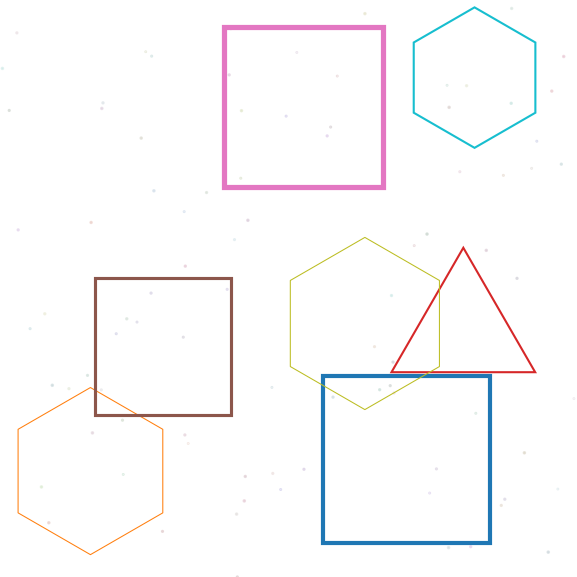[{"shape": "square", "thickness": 2, "radius": 0.72, "center": [0.703, 0.203]}, {"shape": "hexagon", "thickness": 0.5, "radius": 0.72, "center": [0.157, 0.183]}, {"shape": "triangle", "thickness": 1, "radius": 0.72, "center": [0.802, 0.426]}, {"shape": "square", "thickness": 1.5, "radius": 0.59, "center": [0.282, 0.4]}, {"shape": "square", "thickness": 2.5, "radius": 0.69, "center": [0.525, 0.814]}, {"shape": "hexagon", "thickness": 0.5, "radius": 0.75, "center": [0.632, 0.439]}, {"shape": "hexagon", "thickness": 1, "radius": 0.61, "center": [0.822, 0.865]}]